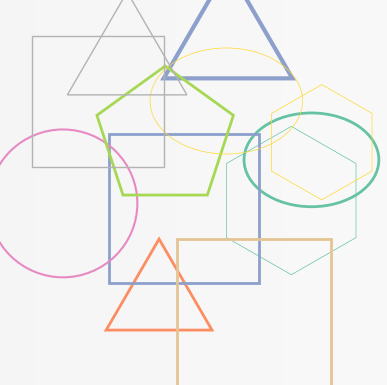[{"shape": "hexagon", "thickness": 0.5, "radius": 0.96, "center": [0.752, 0.479]}, {"shape": "oval", "thickness": 2, "radius": 0.87, "center": [0.804, 0.585]}, {"shape": "triangle", "thickness": 2, "radius": 0.79, "center": [0.411, 0.221]}, {"shape": "square", "thickness": 2, "radius": 0.97, "center": [0.475, 0.459]}, {"shape": "triangle", "thickness": 3, "radius": 0.96, "center": [0.589, 0.892]}, {"shape": "circle", "thickness": 1.5, "radius": 0.96, "center": [0.162, 0.472]}, {"shape": "pentagon", "thickness": 2, "radius": 0.93, "center": [0.426, 0.643]}, {"shape": "hexagon", "thickness": 0.5, "radius": 0.75, "center": [0.83, 0.631]}, {"shape": "oval", "thickness": 0.5, "radius": 0.98, "center": [0.584, 0.738]}, {"shape": "square", "thickness": 2, "radius": 1.0, "center": [0.656, 0.181]}, {"shape": "triangle", "thickness": 1, "radius": 0.89, "center": [0.328, 0.843]}, {"shape": "square", "thickness": 1, "radius": 0.85, "center": [0.252, 0.737]}]